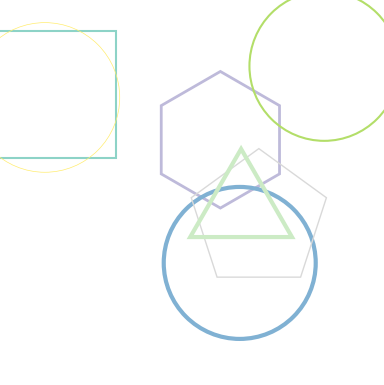[{"shape": "square", "thickness": 1.5, "radius": 0.82, "center": [0.136, 0.755]}, {"shape": "hexagon", "thickness": 2, "radius": 0.89, "center": [0.572, 0.637]}, {"shape": "circle", "thickness": 3, "radius": 0.99, "center": [0.623, 0.317]}, {"shape": "circle", "thickness": 1.5, "radius": 0.97, "center": [0.842, 0.828]}, {"shape": "pentagon", "thickness": 1, "radius": 0.92, "center": [0.672, 0.429]}, {"shape": "triangle", "thickness": 3, "radius": 0.76, "center": [0.626, 0.461]}, {"shape": "circle", "thickness": 0.5, "radius": 0.97, "center": [0.117, 0.747]}]